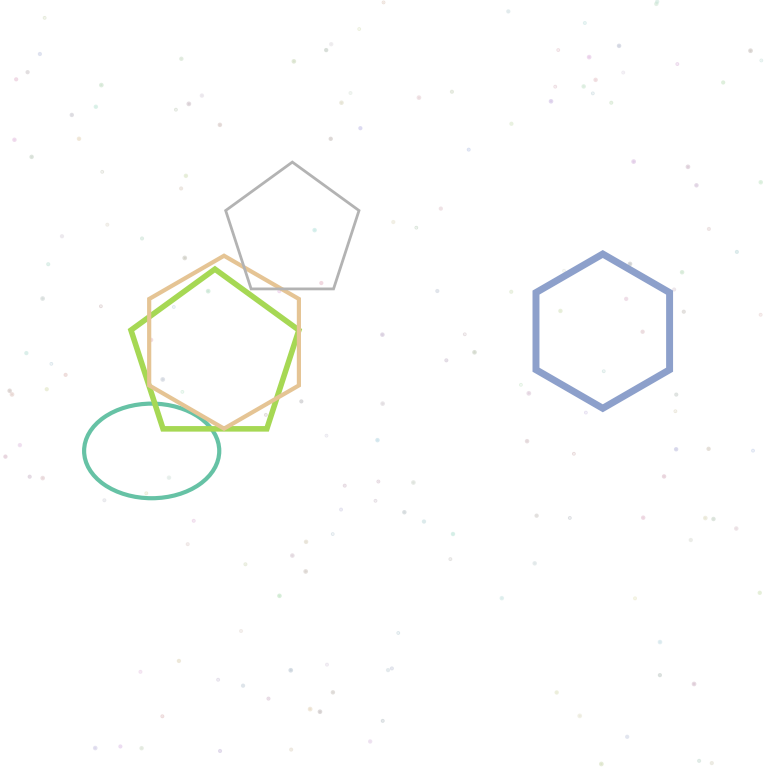[{"shape": "oval", "thickness": 1.5, "radius": 0.44, "center": [0.197, 0.414]}, {"shape": "hexagon", "thickness": 2.5, "radius": 0.5, "center": [0.783, 0.57]}, {"shape": "pentagon", "thickness": 2, "radius": 0.57, "center": [0.279, 0.536]}, {"shape": "hexagon", "thickness": 1.5, "radius": 0.56, "center": [0.291, 0.556]}, {"shape": "pentagon", "thickness": 1, "radius": 0.46, "center": [0.38, 0.698]}]